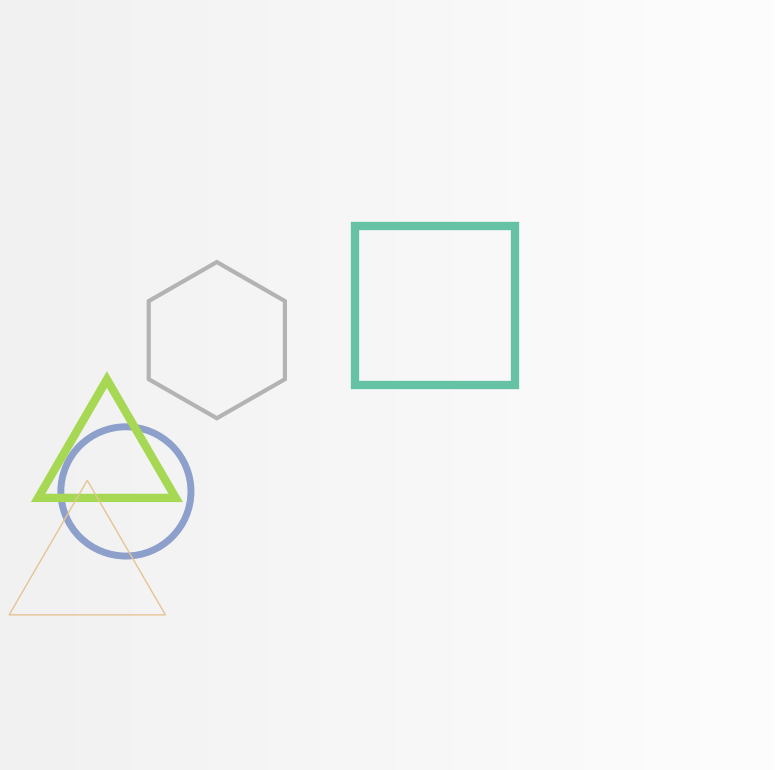[{"shape": "square", "thickness": 3, "radius": 0.52, "center": [0.561, 0.603]}, {"shape": "circle", "thickness": 2.5, "radius": 0.42, "center": [0.162, 0.362]}, {"shape": "triangle", "thickness": 3, "radius": 0.51, "center": [0.138, 0.405]}, {"shape": "triangle", "thickness": 0.5, "radius": 0.58, "center": [0.113, 0.26]}, {"shape": "hexagon", "thickness": 1.5, "radius": 0.51, "center": [0.28, 0.558]}]